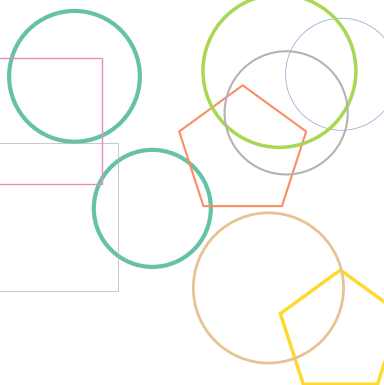[{"shape": "circle", "thickness": 3, "radius": 0.76, "center": [0.396, 0.459]}, {"shape": "circle", "thickness": 3, "radius": 0.85, "center": [0.193, 0.802]}, {"shape": "pentagon", "thickness": 1.5, "radius": 0.87, "center": [0.63, 0.605]}, {"shape": "circle", "thickness": 0.5, "radius": 0.73, "center": [0.887, 0.807]}, {"shape": "square", "thickness": 1, "radius": 0.82, "center": [0.103, 0.685]}, {"shape": "circle", "thickness": 2.5, "radius": 0.99, "center": [0.726, 0.816]}, {"shape": "pentagon", "thickness": 2.5, "radius": 0.82, "center": [0.884, 0.135]}, {"shape": "circle", "thickness": 2, "radius": 0.98, "center": [0.697, 0.252]}, {"shape": "square", "thickness": 0.5, "radius": 0.96, "center": [0.113, 0.436]}, {"shape": "circle", "thickness": 1.5, "radius": 0.8, "center": [0.743, 0.707]}]